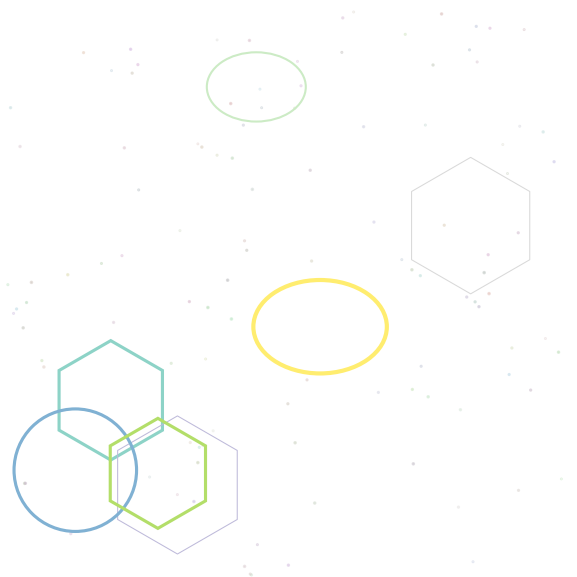[{"shape": "hexagon", "thickness": 1.5, "radius": 0.52, "center": [0.192, 0.306]}, {"shape": "hexagon", "thickness": 0.5, "radius": 0.6, "center": [0.307, 0.159]}, {"shape": "circle", "thickness": 1.5, "radius": 0.53, "center": [0.13, 0.185]}, {"shape": "hexagon", "thickness": 1.5, "radius": 0.48, "center": [0.273, 0.179]}, {"shape": "hexagon", "thickness": 0.5, "radius": 0.59, "center": [0.815, 0.608]}, {"shape": "oval", "thickness": 1, "radius": 0.43, "center": [0.444, 0.849]}, {"shape": "oval", "thickness": 2, "radius": 0.58, "center": [0.554, 0.433]}]